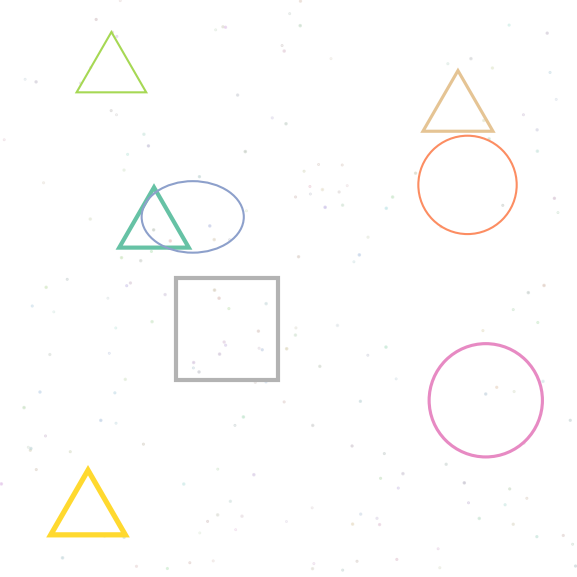[{"shape": "triangle", "thickness": 2, "radius": 0.35, "center": [0.267, 0.605]}, {"shape": "circle", "thickness": 1, "radius": 0.43, "center": [0.81, 0.679]}, {"shape": "oval", "thickness": 1, "radius": 0.44, "center": [0.334, 0.624]}, {"shape": "circle", "thickness": 1.5, "radius": 0.49, "center": [0.841, 0.306]}, {"shape": "triangle", "thickness": 1, "radius": 0.35, "center": [0.193, 0.874]}, {"shape": "triangle", "thickness": 2.5, "radius": 0.37, "center": [0.152, 0.11]}, {"shape": "triangle", "thickness": 1.5, "radius": 0.35, "center": [0.793, 0.807]}, {"shape": "square", "thickness": 2, "radius": 0.44, "center": [0.393, 0.43]}]